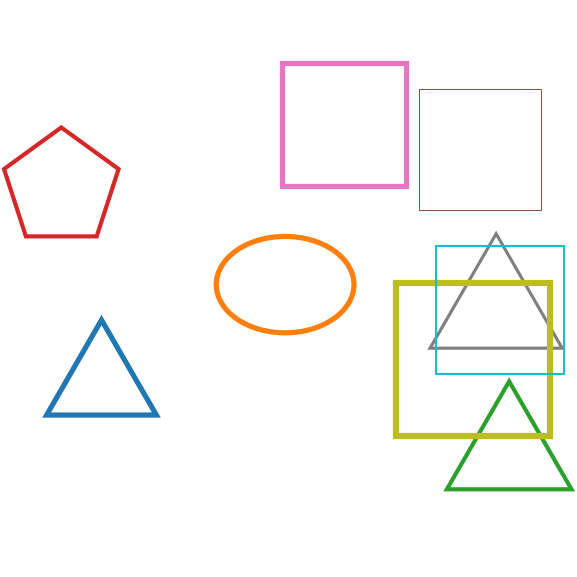[{"shape": "triangle", "thickness": 2.5, "radius": 0.55, "center": [0.176, 0.335]}, {"shape": "oval", "thickness": 2.5, "radius": 0.6, "center": [0.494, 0.506]}, {"shape": "triangle", "thickness": 2, "radius": 0.62, "center": [0.882, 0.214]}, {"shape": "pentagon", "thickness": 2, "radius": 0.52, "center": [0.106, 0.674]}, {"shape": "square", "thickness": 0.5, "radius": 0.52, "center": [0.831, 0.741]}, {"shape": "square", "thickness": 2.5, "radius": 0.53, "center": [0.596, 0.784]}, {"shape": "triangle", "thickness": 1.5, "radius": 0.66, "center": [0.859, 0.462]}, {"shape": "square", "thickness": 3, "radius": 0.66, "center": [0.819, 0.377]}, {"shape": "square", "thickness": 1, "radius": 0.55, "center": [0.866, 0.463]}]